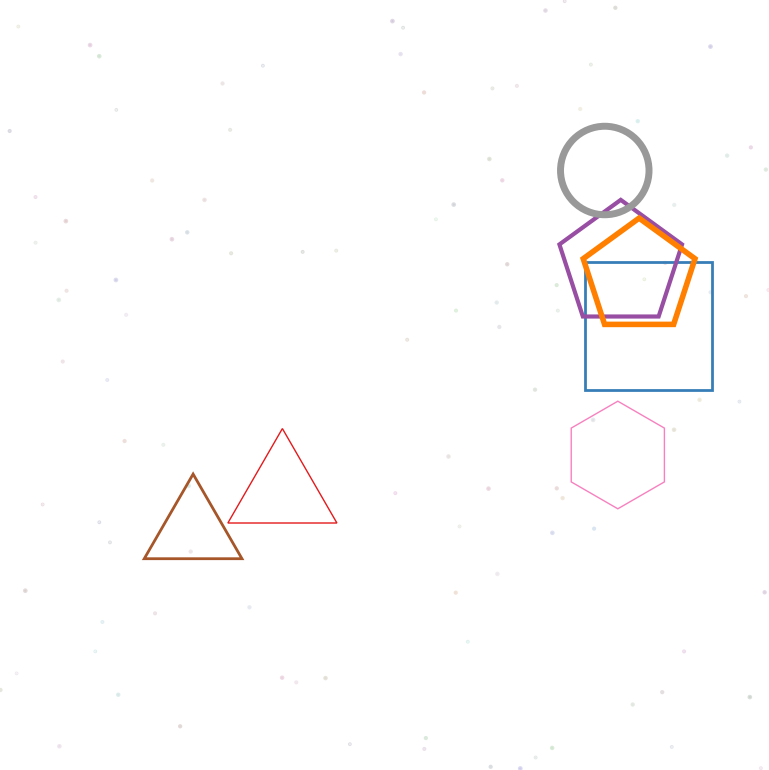[{"shape": "triangle", "thickness": 0.5, "radius": 0.41, "center": [0.367, 0.362]}, {"shape": "square", "thickness": 1, "radius": 0.41, "center": [0.842, 0.577]}, {"shape": "pentagon", "thickness": 1.5, "radius": 0.42, "center": [0.806, 0.657]}, {"shape": "pentagon", "thickness": 2, "radius": 0.38, "center": [0.83, 0.64]}, {"shape": "triangle", "thickness": 1, "radius": 0.37, "center": [0.251, 0.311]}, {"shape": "hexagon", "thickness": 0.5, "radius": 0.35, "center": [0.802, 0.409]}, {"shape": "circle", "thickness": 2.5, "radius": 0.29, "center": [0.785, 0.779]}]